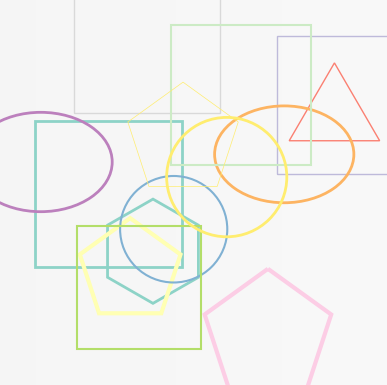[{"shape": "hexagon", "thickness": 2, "radius": 0.68, "center": [0.395, 0.347]}, {"shape": "square", "thickness": 2, "radius": 0.95, "center": [0.28, 0.497]}, {"shape": "pentagon", "thickness": 3, "radius": 0.68, "center": [0.336, 0.297]}, {"shape": "square", "thickness": 1, "radius": 0.9, "center": [0.894, 0.728]}, {"shape": "triangle", "thickness": 1, "radius": 0.67, "center": [0.863, 0.702]}, {"shape": "circle", "thickness": 1.5, "radius": 0.69, "center": [0.448, 0.405]}, {"shape": "oval", "thickness": 2, "radius": 0.9, "center": [0.733, 0.599]}, {"shape": "square", "thickness": 1.5, "radius": 0.8, "center": [0.36, 0.253]}, {"shape": "pentagon", "thickness": 3, "radius": 0.86, "center": [0.691, 0.13]}, {"shape": "square", "thickness": 1, "radius": 0.94, "center": [0.379, 0.895]}, {"shape": "oval", "thickness": 2, "radius": 0.92, "center": [0.105, 0.579]}, {"shape": "square", "thickness": 1.5, "radius": 0.91, "center": [0.622, 0.754]}, {"shape": "pentagon", "thickness": 0.5, "radius": 0.75, "center": [0.472, 0.637]}, {"shape": "circle", "thickness": 2, "radius": 0.78, "center": [0.585, 0.54]}]